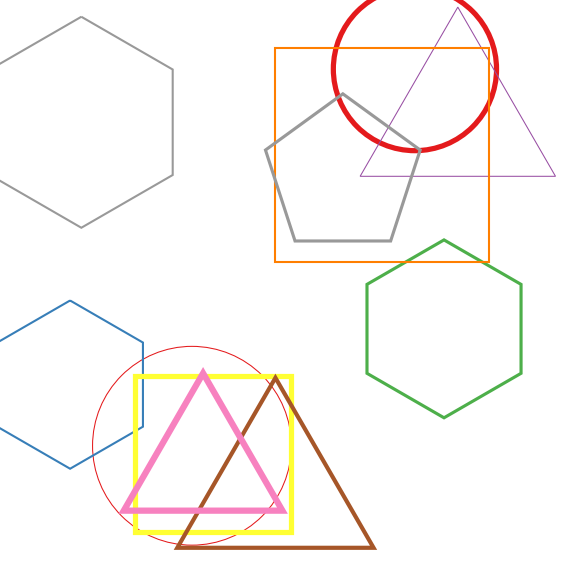[{"shape": "circle", "thickness": 2.5, "radius": 0.71, "center": [0.719, 0.88]}, {"shape": "circle", "thickness": 0.5, "radius": 0.86, "center": [0.332, 0.227]}, {"shape": "hexagon", "thickness": 1, "radius": 0.73, "center": [0.121, 0.333]}, {"shape": "hexagon", "thickness": 1.5, "radius": 0.77, "center": [0.769, 0.43]}, {"shape": "triangle", "thickness": 0.5, "radius": 0.98, "center": [0.793, 0.792]}, {"shape": "square", "thickness": 1, "radius": 0.93, "center": [0.661, 0.73]}, {"shape": "square", "thickness": 2.5, "radius": 0.68, "center": [0.369, 0.213]}, {"shape": "triangle", "thickness": 2, "radius": 0.98, "center": [0.477, 0.149]}, {"shape": "triangle", "thickness": 3, "radius": 0.79, "center": [0.352, 0.194]}, {"shape": "pentagon", "thickness": 1.5, "radius": 0.7, "center": [0.594, 0.696]}, {"shape": "hexagon", "thickness": 1, "radius": 0.91, "center": [0.141, 0.787]}]